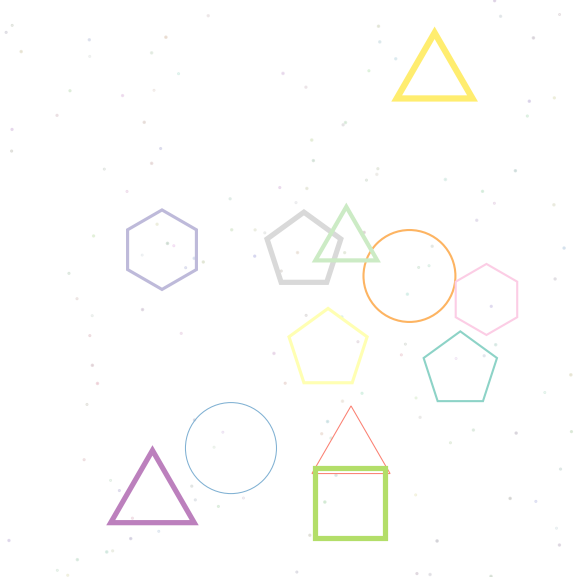[{"shape": "pentagon", "thickness": 1, "radius": 0.33, "center": [0.797, 0.359]}, {"shape": "pentagon", "thickness": 1.5, "radius": 0.36, "center": [0.568, 0.394]}, {"shape": "hexagon", "thickness": 1.5, "radius": 0.34, "center": [0.281, 0.567]}, {"shape": "triangle", "thickness": 0.5, "radius": 0.39, "center": [0.608, 0.218]}, {"shape": "circle", "thickness": 0.5, "radius": 0.39, "center": [0.4, 0.223]}, {"shape": "circle", "thickness": 1, "radius": 0.4, "center": [0.709, 0.521]}, {"shape": "square", "thickness": 2.5, "radius": 0.3, "center": [0.606, 0.128]}, {"shape": "hexagon", "thickness": 1, "radius": 0.31, "center": [0.842, 0.481]}, {"shape": "pentagon", "thickness": 2.5, "radius": 0.34, "center": [0.526, 0.565]}, {"shape": "triangle", "thickness": 2.5, "radius": 0.42, "center": [0.264, 0.136]}, {"shape": "triangle", "thickness": 2, "radius": 0.31, "center": [0.6, 0.579]}, {"shape": "triangle", "thickness": 3, "radius": 0.38, "center": [0.753, 0.867]}]